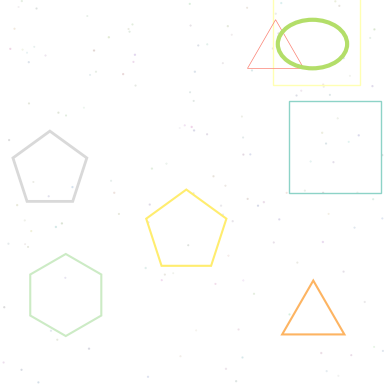[{"shape": "square", "thickness": 1, "radius": 0.59, "center": [0.87, 0.619]}, {"shape": "square", "thickness": 1, "radius": 0.56, "center": [0.821, 0.892]}, {"shape": "triangle", "thickness": 0.5, "radius": 0.42, "center": [0.716, 0.864]}, {"shape": "triangle", "thickness": 1.5, "radius": 0.47, "center": [0.814, 0.178]}, {"shape": "oval", "thickness": 3, "radius": 0.45, "center": [0.812, 0.886]}, {"shape": "pentagon", "thickness": 2, "radius": 0.5, "center": [0.13, 0.559]}, {"shape": "hexagon", "thickness": 1.5, "radius": 0.53, "center": [0.171, 0.234]}, {"shape": "pentagon", "thickness": 1.5, "radius": 0.55, "center": [0.484, 0.398]}]